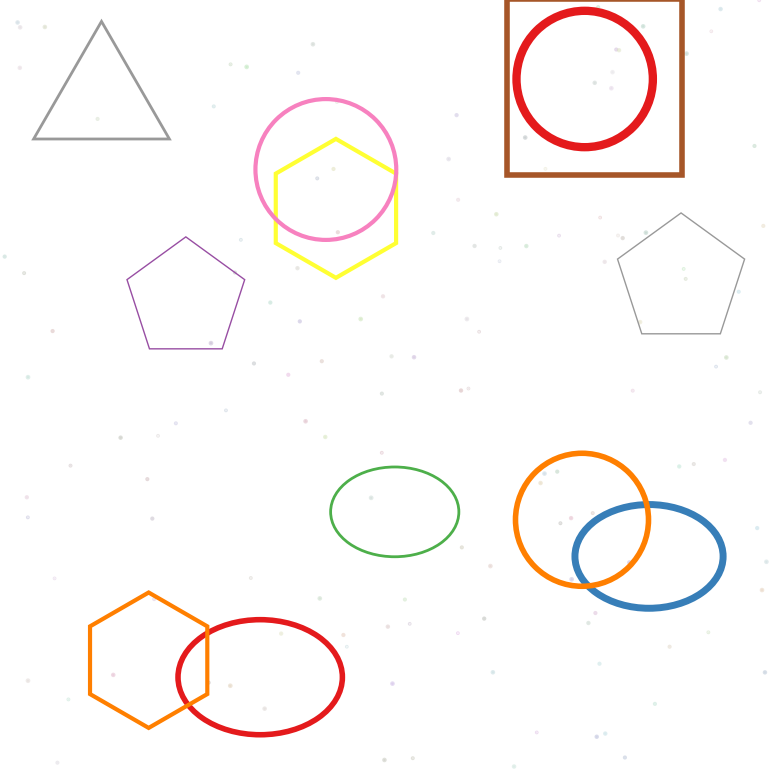[{"shape": "oval", "thickness": 2, "radius": 0.53, "center": [0.338, 0.121]}, {"shape": "circle", "thickness": 3, "radius": 0.44, "center": [0.759, 0.897]}, {"shape": "oval", "thickness": 2.5, "radius": 0.48, "center": [0.843, 0.277]}, {"shape": "oval", "thickness": 1, "radius": 0.42, "center": [0.513, 0.335]}, {"shape": "pentagon", "thickness": 0.5, "radius": 0.4, "center": [0.241, 0.612]}, {"shape": "circle", "thickness": 2, "radius": 0.43, "center": [0.756, 0.325]}, {"shape": "hexagon", "thickness": 1.5, "radius": 0.44, "center": [0.193, 0.143]}, {"shape": "hexagon", "thickness": 1.5, "radius": 0.45, "center": [0.436, 0.729]}, {"shape": "square", "thickness": 2, "radius": 0.57, "center": [0.772, 0.887]}, {"shape": "circle", "thickness": 1.5, "radius": 0.46, "center": [0.423, 0.78]}, {"shape": "triangle", "thickness": 1, "radius": 0.51, "center": [0.132, 0.87]}, {"shape": "pentagon", "thickness": 0.5, "radius": 0.43, "center": [0.885, 0.637]}]